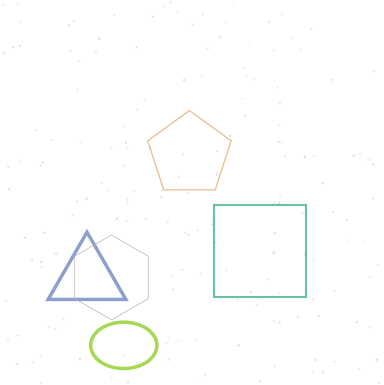[{"shape": "square", "thickness": 1.5, "radius": 0.6, "center": [0.676, 0.348]}, {"shape": "triangle", "thickness": 2.5, "radius": 0.58, "center": [0.226, 0.28]}, {"shape": "oval", "thickness": 2.5, "radius": 0.43, "center": [0.321, 0.103]}, {"shape": "pentagon", "thickness": 1, "radius": 0.57, "center": [0.492, 0.599]}, {"shape": "hexagon", "thickness": 0.5, "radius": 0.55, "center": [0.29, 0.279]}]